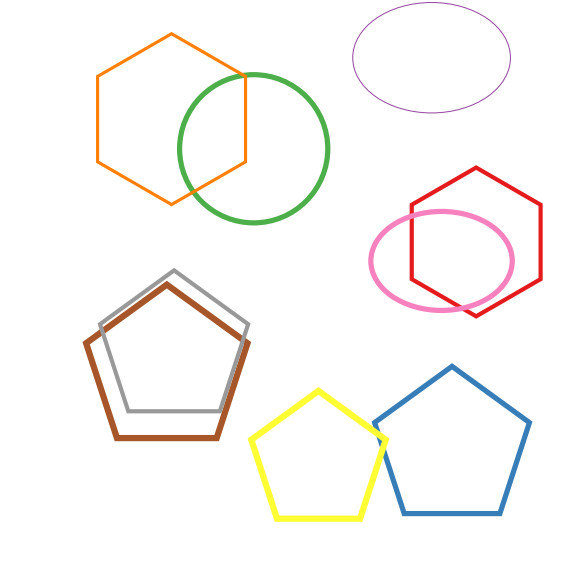[{"shape": "hexagon", "thickness": 2, "radius": 0.64, "center": [0.825, 0.58]}, {"shape": "pentagon", "thickness": 2.5, "radius": 0.7, "center": [0.783, 0.224]}, {"shape": "circle", "thickness": 2.5, "radius": 0.64, "center": [0.439, 0.742]}, {"shape": "oval", "thickness": 0.5, "radius": 0.68, "center": [0.747, 0.899]}, {"shape": "hexagon", "thickness": 1.5, "radius": 0.74, "center": [0.297, 0.793]}, {"shape": "pentagon", "thickness": 3, "radius": 0.61, "center": [0.552, 0.2]}, {"shape": "pentagon", "thickness": 3, "radius": 0.73, "center": [0.289, 0.359]}, {"shape": "oval", "thickness": 2.5, "radius": 0.61, "center": [0.765, 0.547]}, {"shape": "pentagon", "thickness": 2, "radius": 0.67, "center": [0.301, 0.396]}]